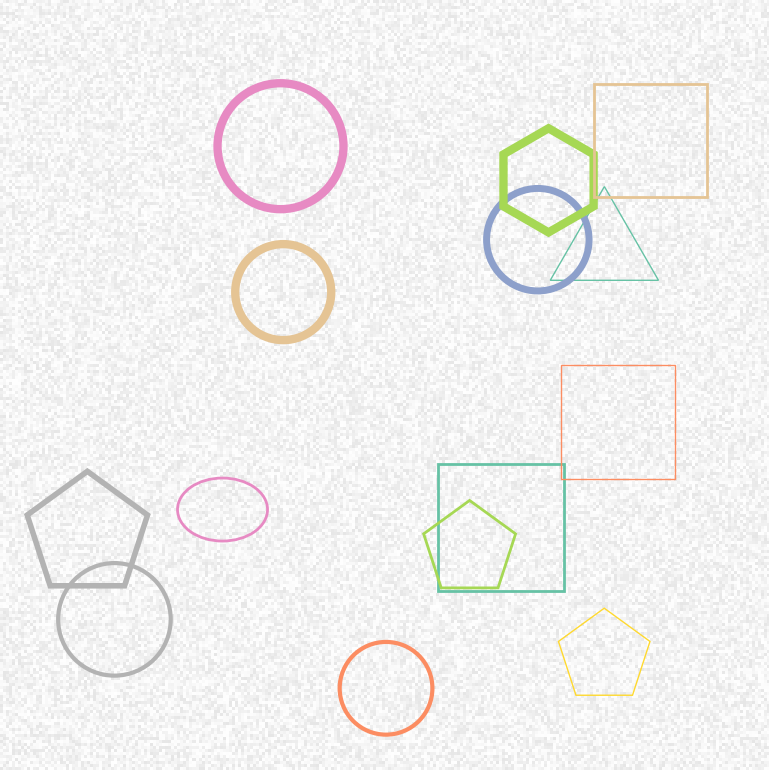[{"shape": "square", "thickness": 1, "radius": 0.41, "center": [0.65, 0.315]}, {"shape": "triangle", "thickness": 0.5, "radius": 0.41, "center": [0.785, 0.677]}, {"shape": "circle", "thickness": 1.5, "radius": 0.3, "center": [0.501, 0.106]}, {"shape": "square", "thickness": 0.5, "radius": 0.37, "center": [0.803, 0.452]}, {"shape": "circle", "thickness": 2.5, "radius": 0.33, "center": [0.698, 0.689]}, {"shape": "oval", "thickness": 1, "radius": 0.29, "center": [0.289, 0.338]}, {"shape": "circle", "thickness": 3, "radius": 0.41, "center": [0.364, 0.81]}, {"shape": "pentagon", "thickness": 1, "radius": 0.31, "center": [0.61, 0.287]}, {"shape": "hexagon", "thickness": 3, "radius": 0.34, "center": [0.712, 0.766]}, {"shape": "pentagon", "thickness": 0.5, "radius": 0.31, "center": [0.785, 0.148]}, {"shape": "circle", "thickness": 3, "radius": 0.31, "center": [0.368, 0.621]}, {"shape": "square", "thickness": 1, "radius": 0.37, "center": [0.845, 0.817]}, {"shape": "circle", "thickness": 1.5, "radius": 0.37, "center": [0.149, 0.196]}, {"shape": "pentagon", "thickness": 2, "radius": 0.41, "center": [0.113, 0.306]}]